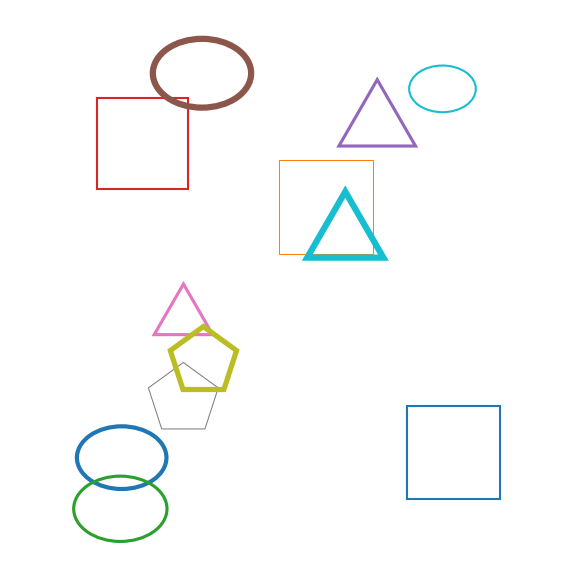[{"shape": "square", "thickness": 1, "radius": 0.41, "center": [0.785, 0.216]}, {"shape": "oval", "thickness": 2, "radius": 0.39, "center": [0.211, 0.207]}, {"shape": "square", "thickness": 0.5, "radius": 0.41, "center": [0.564, 0.64]}, {"shape": "oval", "thickness": 1.5, "radius": 0.4, "center": [0.208, 0.118]}, {"shape": "square", "thickness": 1, "radius": 0.39, "center": [0.246, 0.751]}, {"shape": "triangle", "thickness": 1.5, "radius": 0.38, "center": [0.653, 0.785]}, {"shape": "oval", "thickness": 3, "radius": 0.43, "center": [0.35, 0.872]}, {"shape": "triangle", "thickness": 1.5, "radius": 0.29, "center": [0.318, 0.449]}, {"shape": "pentagon", "thickness": 0.5, "radius": 0.32, "center": [0.317, 0.308]}, {"shape": "pentagon", "thickness": 2.5, "radius": 0.3, "center": [0.352, 0.373]}, {"shape": "oval", "thickness": 1, "radius": 0.29, "center": [0.766, 0.845]}, {"shape": "triangle", "thickness": 3, "radius": 0.38, "center": [0.598, 0.591]}]